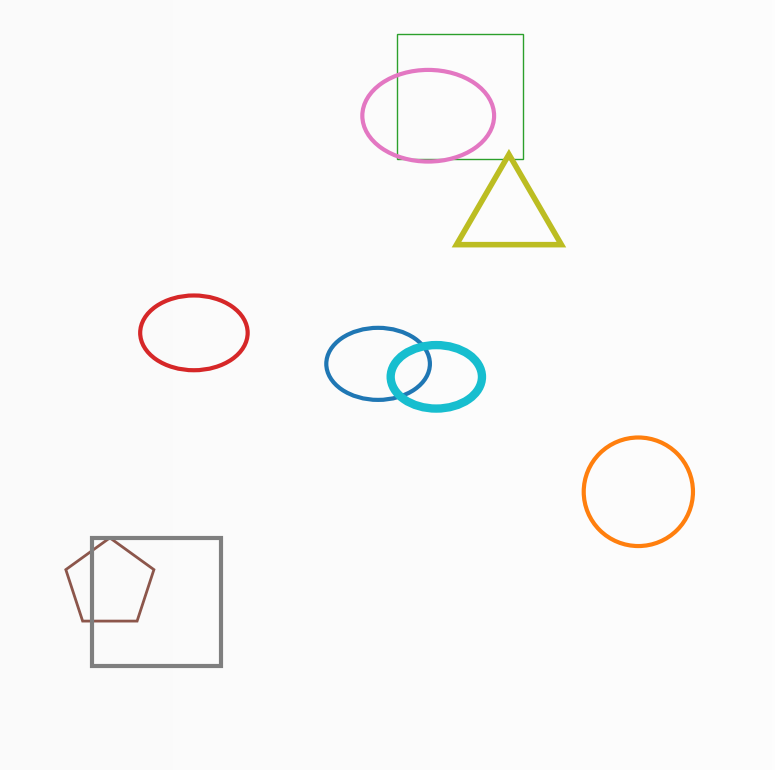[{"shape": "oval", "thickness": 1.5, "radius": 0.33, "center": [0.488, 0.527]}, {"shape": "circle", "thickness": 1.5, "radius": 0.35, "center": [0.824, 0.361]}, {"shape": "square", "thickness": 0.5, "radius": 0.4, "center": [0.594, 0.875]}, {"shape": "oval", "thickness": 1.5, "radius": 0.35, "center": [0.25, 0.568]}, {"shape": "pentagon", "thickness": 1, "radius": 0.3, "center": [0.142, 0.242]}, {"shape": "oval", "thickness": 1.5, "radius": 0.43, "center": [0.553, 0.85]}, {"shape": "square", "thickness": 1.5, "radius": 0.42, "center": [0.202, 0.218]}, {"shape": "triangle", "thickness": 2, "radius": 0.39, "center": [0.657, 0.721]}, {"shape": "oval", "thickness": 3, "radius": 0.29, "center": [0.563, 0.511]}]